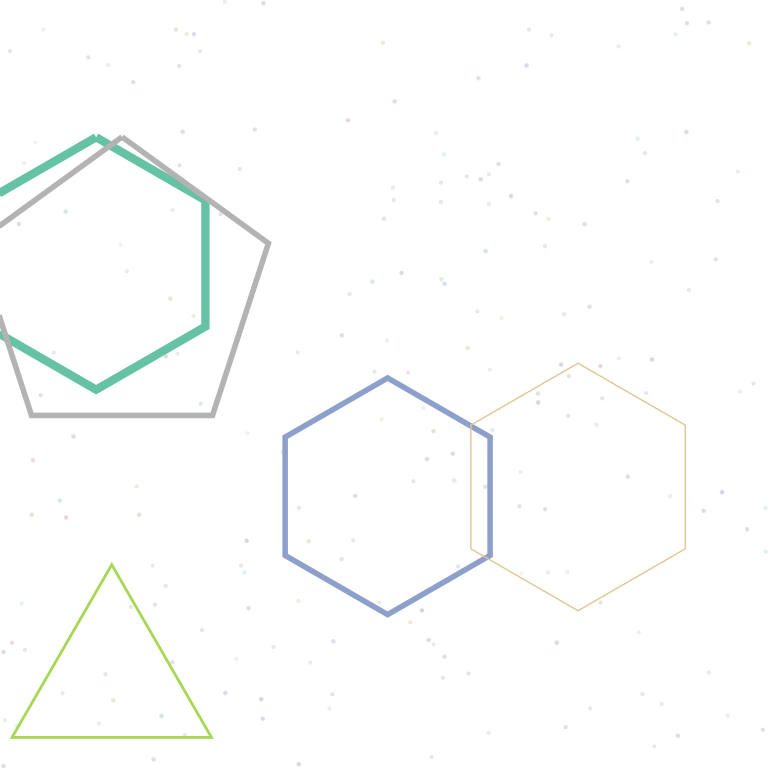[{"shape": "hexagon", "thickness": 3, "radius": 0.82, "center": [0.125, 0.658]}, {"shape": "hexagon", "thickness": 2, "radius": 0.77, "center": [0.503, 0.355]}, {"shape": "triangle", "thickness": 1, "radius": 0.75, "center": [0.145, 0.117]}, {"shape": "hexagon", "thickness": 0.5, "radius": 0.8, "center": [0.751, 0.368]}, {"shape": "pentagon", "thickness": 2, "radius": 1.0, "center": [0.158, 0.622]}]